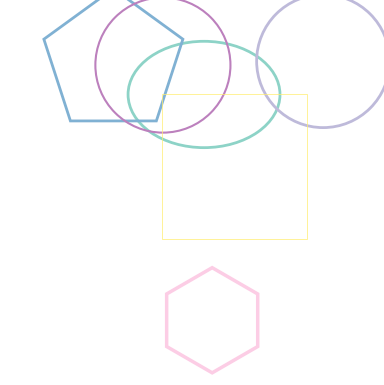[{"shape": "oval", "thickness": 2, "radius": 0.99, "center": [0.53, 0.755]}, {"shape": "circle", "thickness": 2, "radius": 0.86, "center": [0.839, 0.841]}, {"shape": "pentagon", "thickness": 2, "radius": 0.95, "center": [0.295, 0.839]}, {"shape": "hexagon", "thickness": 2.5, "radius": 0.68, "center": [0.551, 0.168]}, {"shape": "circle", "thickness": 1.5, "radius": 0.88, "center": [0.423, 0.831]}, {"shape": "square", "thickness": 0.5, "radius": 0.94, "center": [0.609, 0.568]}]